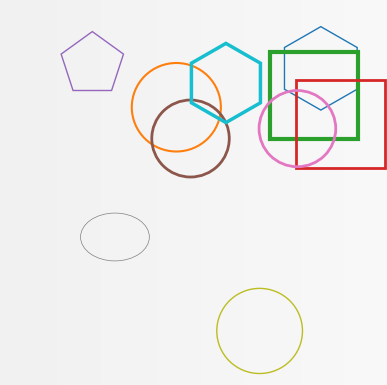[{"shape": "hexagon", "thickness": 1, "radius": 0.54, "center": [0.828, 0.822]}, {"shape": "circle", "thickness": 1.5, "radius": 0.57, "center": [0.455, 0.721]}, {"shape": "square", "thickness": 3, "radius": 0.56, "center": [0.81, 0.751]}, {"shape": "square", "thickness": 2, "radius": 0.57, "center": [0.879, 0.679]}, {"shape": "pentagon", "thickness": 1, "radius": 0.42, "center": [0.238, 0.833]}, {"shape": "circle", "thickness": 2, "radius": 0.5, "center": [0.492, 0.64]}, {"shape": "circle", "thickness": 2, "radius": 0.49, "center": [0.767, 0.666]}, {"shape": "oval", "thickness": 0.5, "radius": 0.44, "center": [0.297, 0.384]}, {"shape": "circle", "thickness": 1, "radius": 0.55, "center": [0.67, 0.14]}, {"shape": "hexagon", "thickness": 2.5, "radius": 0.51, "center": [0.583, 0.784]}]